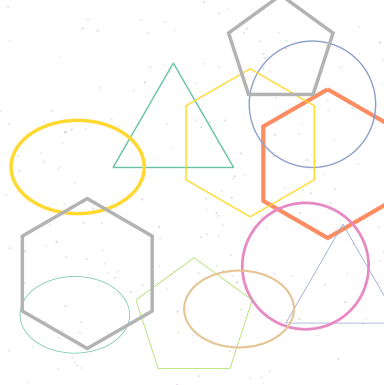[{"shape": "oval", "thickness": 0.5, "radius": 0.71, "center": [0.194, 0.182]}, {"shape": "triangle", "thickness": 1, "radius": 0.9, "center": [0.45, 0.655]}, {"shape": "hexagon", "thickness": 3, "radius": 0.97, "center": [0.851, 0.575]}, {"shape": "triangle", "thickness": 0.5, "radius": 0.86, "center": [0.891, 0.246]}, {"shape": "circle", "thickness": 1, "radius": 0.82, "center": [0.812, 0.729]}, {"shape": "circle", "thickness": 2, "radius": 0.82, "center": [0.793, 0.309]}, {"shape": "pentagon", "thickness": 0.5, "radius": 0.79, "center": [0.504, 0.172]}, {"shape": "hexagon", "thickness": 1, "radius": 0.96, "center": [0.65, 0.629]}, {"shape": "oval", "thickness": 2.5, "radius": 0.87, "center": [0.202, 0.566]}, {"shape": "oval", "thickness": 1.5, "radius": 0.71, "center": [0.621, 0.197]}, {"shape": "pentagon", "thickness": 2.5, "radius": 0.71, "center": [0.729, 0.87]}, {"shape": "hexagon", "thickness": 2.5, "radius": 0.97, "center": [0.227, 0.289]}]